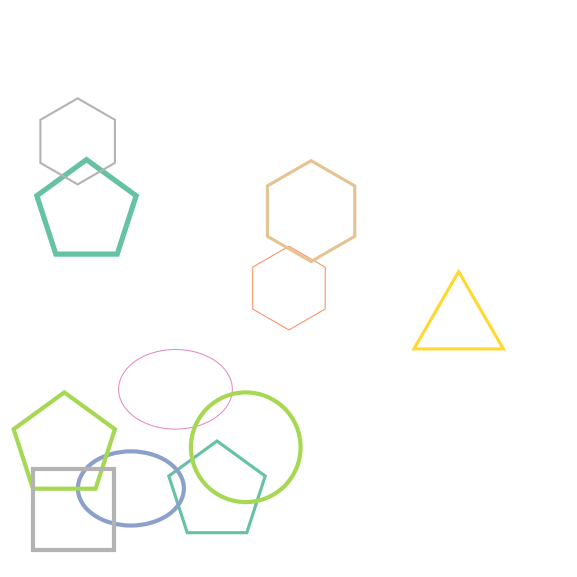[{"shape": "pentagon", "thickness": 2.5, "radius": 0.45, "center": [0.15, 0.632]}, {"shape": "pentagon", "thickness": 1.5, "radius": 0.44, "center": [0.376, 0.148]}, {"shape": "hexagon", "thickness": 0.5, "radius": 0.36, "center": [0.5, 0.5]}, {"shape": "oval", "thickness": 2, "radius": 0.46, "center": [0.227, 0.153]}, {"shape": "oval", "thickness": 0.5, "radius": 0.49, "center": [0.304, 0.325]}, {"shape": "pentagon", "thickness": 2, "radius": 0.46, "center": [0.111, 0.227]}, {"shape": "circle", "thickness": 2, "radius": 0.47, "center": [0.426, 0.225]}, {"shape": "triangle", "thickness": 1.5, "radius": 0.45, "center": [0.794, 0.44]}, {"shape": "hexagon", "thickness": 1.5, "radius": 0.44, "center": [0.539, 0.634]}, {"shape": "square", "thickness": 2, "radius": 0.35, "center": [0.128, 0.117]}, {"shape": "hexagon", "thickness": 1, "radius": 0.37, "center": [0.134, 0.754]}]